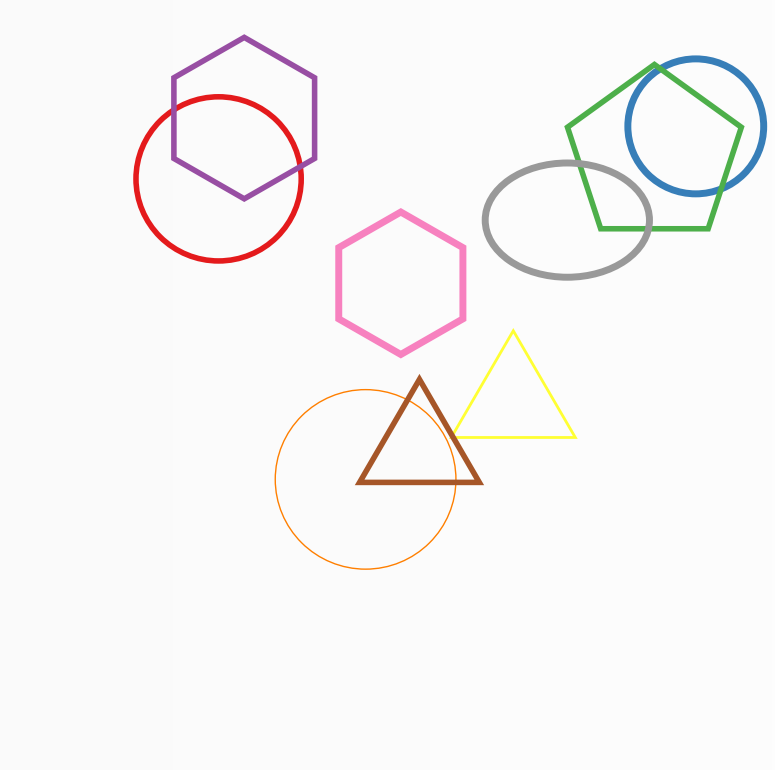[{"shape": "circle", "thickness": 2, "radius": 0.53, "center": [0.282, 0.768]}, {"shape": "circle", "thickness": 2.5, "radius": 0.44, "center": [0.898, 0.836]}, {"shape": "pentagon", "thickness": 2, "radius": 0.59, "center": [0.844, 0.798]}, {"shape": "hexagon", "thickness": 2, "radius": 0.52, "center": [0.315, 0.847]}, {"shape": "circle", "thickness": 0.5, "radius": 0.58, "center": [0.472, 0.377]}, {"shape": "triangle", "thickness": 1, "radius": 0.46, "center": [0.662, 0.478]}, {"shape": "triangle", "thickness": 2, "radius": 0.45, "center": [0.541, 0.418]}, {"shape": "hexagon", "thickness": 2.5, "radius": 0.46, "center": [0.517, 0.632]}, {"shape": "oval", "thickness": 2.5, "radius": 0.53, "center": [0.732, 0.714]}]